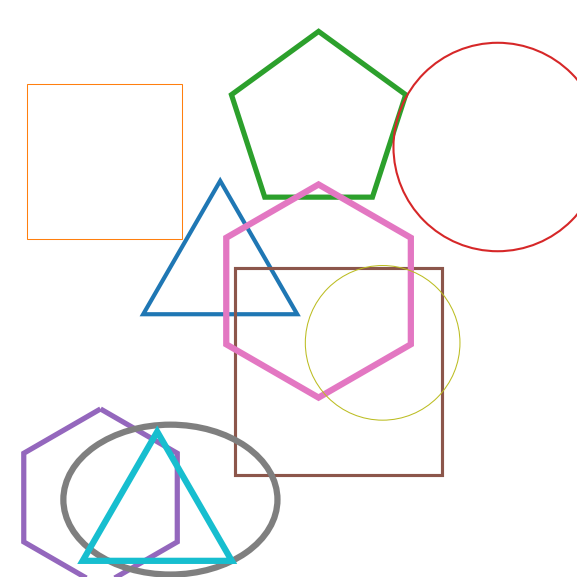[{"shape": "triangle", "thickness": 2, "radius": 0.77, "center": [0.381, 0.532]}, {"shape": "square", "thickness": 0.5, "radius": 0.67, "center": [0.18, 0.719]}, {"shape": "pentagon", "thickness": 2.5, "radius": 0.79, "center": [0.552, 0.786]}, {"shape": "circle", "thickness": 1, "radius": 0.9, "center": [0.862, 0.745]}, {"shape": "hexagon", "thickness": 2.5, "radius": 0.77, "center": [0.174, 0.138]}, {"shape": "square", "thickness": 1.5, "radius": 0.89, "center": [0.586, 0.356]}, {"shape": "hexagon", "thickness": 3, "radius": 0.92, "center": [0.552, 0.495]}, {"shape": "oval", "thickness": 3, "radius": 0.93, "center": [0.295, 0.134]}, {"shape": "circle", "thickness": 0.5, "radius": 0.67, "center": [0.663, 0.405]}, {"shape": "triangle", "thickness": 3, "radius": 0.75, "center": [0.272, 0.103]}]